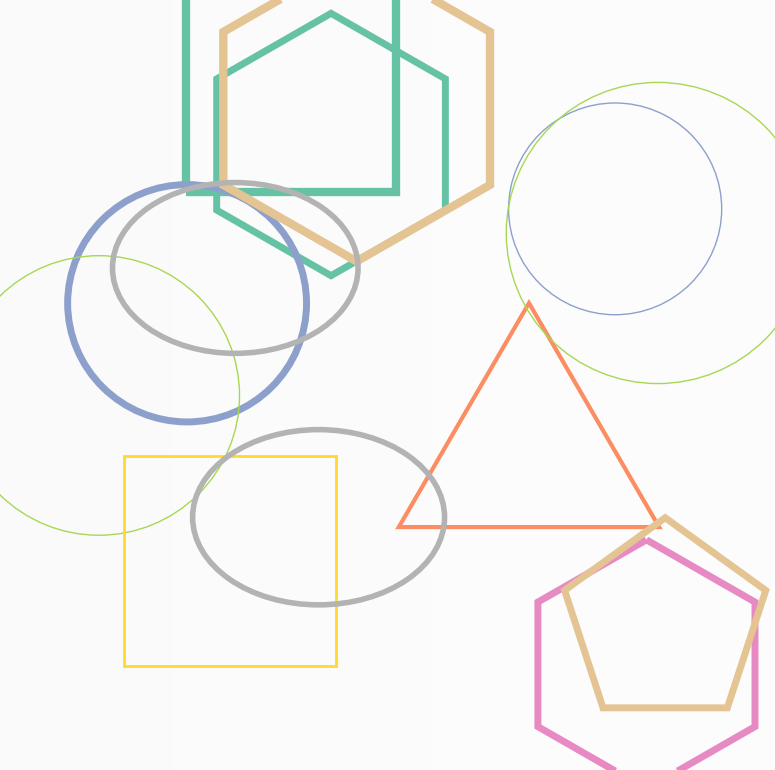[{"shape": "square", "thickness": 3, "radius": 0.68, "center": [0.375, 0.887]}, {"shape": "hexagon", "thickness": 2.5, "radius": 0.85, "center": [0.427, 0.812]}, {"shape": "triangle", "thickness": 1.5, "radius": 0.97, "center": [0.683, 0.412]}, {"shape": "circle", "thickness": 0.5, "radius": 0.69, "center": [0.794, 0.729]}, {"shape": "circle", "thickness": 2.5, "radius": 0.77, "center": [0.241, 0.606]}, {"shape": "hexagon", "thickness": 2.5, "radius": 0.81, "center": [0.834, 0.137]}, {"shape": "circle", "thickness": 0.5, "radius": 0.98, "center": [0.849, 0.697]}, {"shape": "circle", "thickness": 0.5, "radius": 0.91, "center": [0.128, 0.486]}, {"shape": "square", "thickness": 1, "radius": 0.68, "center": [0.297, 0.271]}, {"shape": "pentagon", "thickness": 2.5, "radius": 0.68, "center": [0.858, 0.191]}, {"shape": "hexagon", "thickness": 3, "radius": 0.99, "center": [0.46, 0.859]}, {"shape": "oval", "thickness": 2, "radius": 0.81, "center": [0.411, 0.328]}, {"shape": "oval", "thickness": 2, "radius": 0.79, "center": [0.304, 0.652]}]